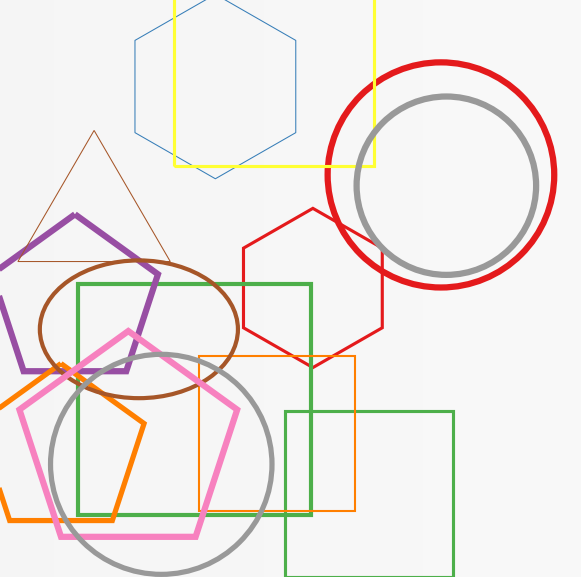[{"shape": "hexagon", "thickness": 1.5, "radius": 0.69, "center": [0.538, 0.501]}, {"shape": "circle", "thickness": 3, "radius": 0.97, "center": [0.759, 0.696]}, {"shape": "hexagon", "thickness": 0.5, "radius": 0.8, "center": [0.371, 0.849]}, {"shape": "square", "thickness": 2, "radius": 1.0, "center": [0.335, 0.307]}, {"shape": "square", "thickness": 1.5, "radius": 0.72, "center": [0.635, 0.144]}, {"shape": "pentagon", "thickness": 3, "radius": 0.75, "center": [0.129, 0.478]}, {"shape": "square", "thickness": 1, "radius": 0.67, "center": [0.476, 0.249]}, {"shape": "pentagon", "thickness": 2.5, "radius": 0.75, "center": [0.105, 0.219]}, {"shape": "square", "thickness": 1.5, "radius": 0.86, "center": [0.472, 0.884]}, {"shape": "oval", "thickness": 2, "radius": 0.85, "center": [0.239, 0.429]}, {"shape": "triangle", "thickness": 0.5, "radius": 0.76, "center": [0.162, 0.622]}, {"shape": "pentagon", "thickness": 3, "radius": 0.98, "center": [0.221, 0.229]}, {"shape": "circle", "thickness": 2.5, "radius": 0.95, "center": [0.277, 0.195]}, {"shape": "circle", "thickness": 3, "radius": 0.77, "center": [0.768, 0.678]}]